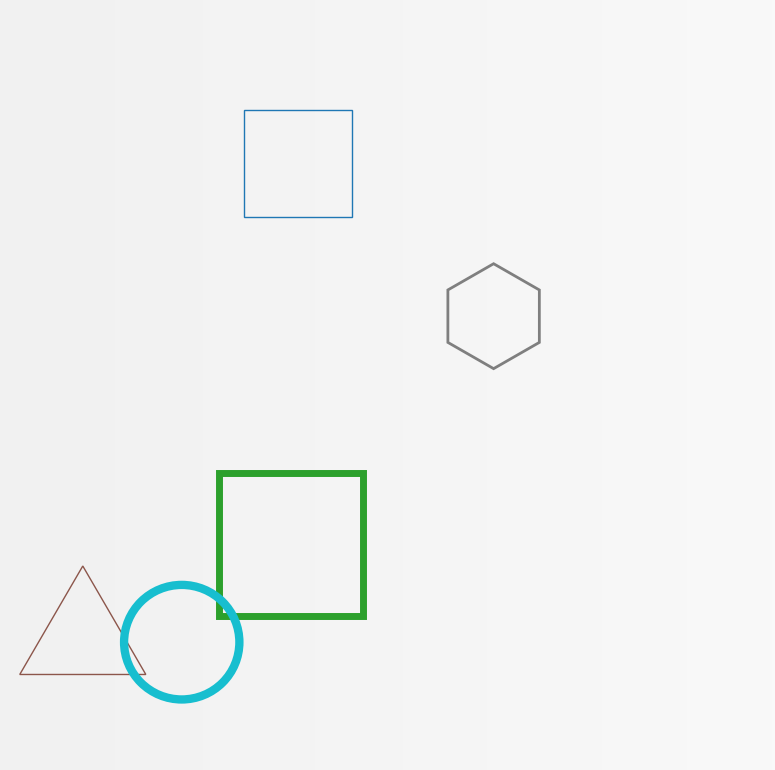[{"shape": "square", "thickness": 0.5, "radius": 0.35, "center": [0.384, 0.788]}, {"shape": "square", "thickness": 2.5, "radius": 0.46, "center": [0.375, 0.292]}, {"shape": "triangle", "thickness": 0.5, "radius": 0.47, "center": [0.107, 0.171]}, {"shape": "hexagon", "thickness": 1, "radius": 0.34, "center": [0.637, 0.589]}, {"shape": "circle", "thickness": 3, "radius": 0.37, "center": [0.234, 0.166]}]